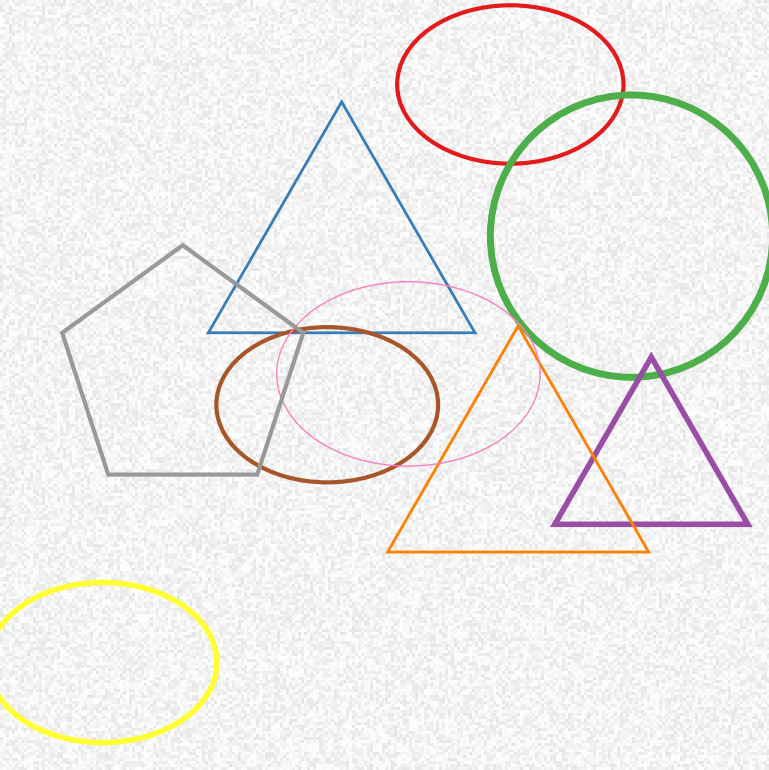[{"shape": "oval", "thickness": 1.5, "radius": 0.73, "center": [0.663, 0.89]}, {"shape": "triangle", "thickness": 1, "radius": 1.0, "center": [0.444, 0.668]}, {"shape": "circle", "thickness": 2.5, "radius": 0.92, "center": [0.82, 0.693]}, {"shape": "triangle", "thickness": 2, "radius": 0.72, "center": [0.846, 0.391]}, {"shape": "triangle", "thickness": 1, "radius": 0.98, "center": [0.673, 0.381]}, {"shape": "oval", "thickness": 2, "radius": 0.74, "center": [0.133, 0.14]}, {"shape": "oval", "thickness": 1.5, "radius": 0.72, "center": [0.425, 0.474]}, {"shape": "oval", "thickness": 0.5, "radius": 0.86, "center": [0.53, 0.514]}, {"shape": "pentagon", "thickness": 1.5, "radius": 0.82, "center": [0.237, 0.517]}]